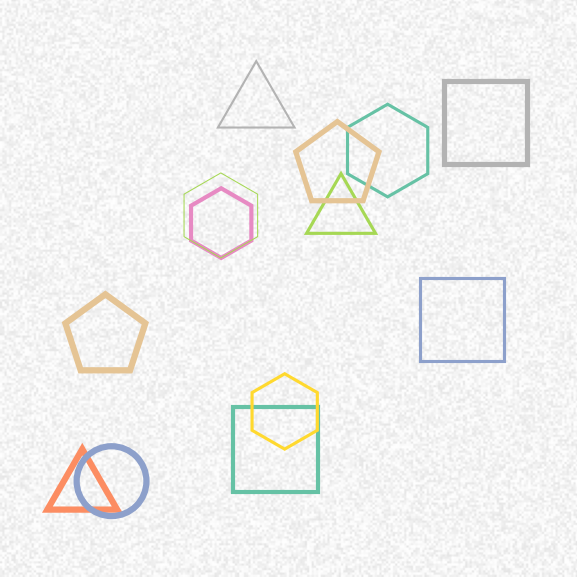[{"shape": "square", "thickness": 2, "radius": 0.37, "center": [0.477, 0.221]}, {"shape": "hexagon", "thickness": 1.5, "radius": 0.4, "center": [0.671, 0.738]}, {"shape": "triangle", "thickness": 3, "radius": 0.35, "center": [0.143, 0.152]}, {"shape": "circle", "thickness": 3, "radius": 0.3, "center": [0.193, 0.166]}, {"shape": "square", "thickness": 1.5, "radius": 0.36, "center": [0.8, 0.446]}, {"shape": "hexagon", "thickness": 2, "radius": 0.3, "center": [0.383, 0.613]}, {"shape": "hexagon", "thickness": 0.5, "radius": 0.37, "center": [0.382, 0.626]}, {"shape": "triangle", "thickness": 1.5, "radius": 0.34, "center": [0.591, 0.63]}, {"shape": "hexagon", "thickness": 1.5, "radius": 0.33, "center": [0.493, 0.287]}, {"shape": "pentagon", "thickness": 2.5, "radius": 0.38, "center": [0.584, 0.713]}, {"shape": "pentagon", "thickness": 3, "radius": 0.36, "center": [0.182, 0.417]}, {"shape": "square", "thickness": 2.5, "radius": 0.36, "center": [0.841, 0.787]}, {"shape": "triangle", "thickness": 1, "radius": 0.38, "center": [0.444, 0.817]}]